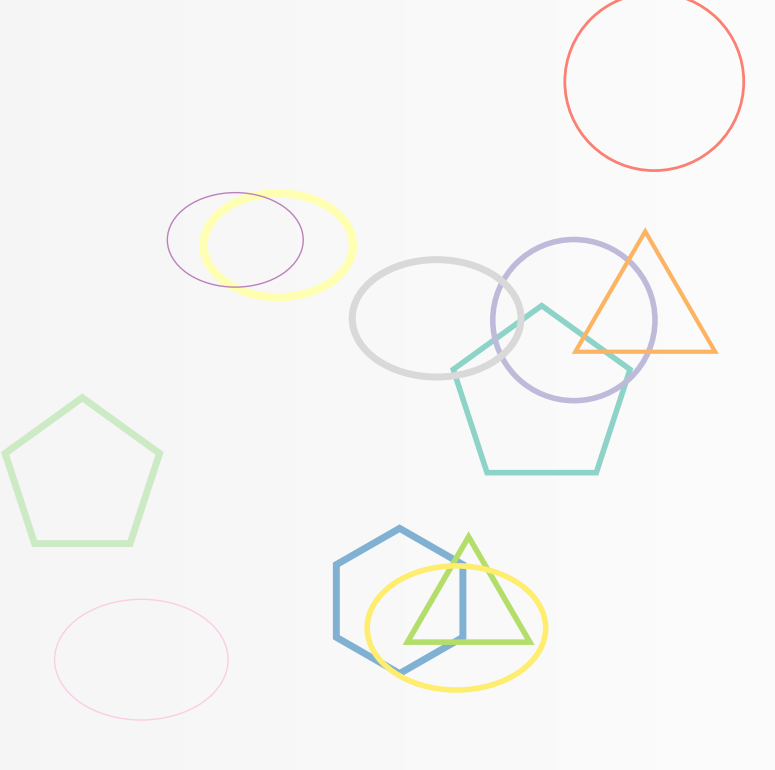[{"shape": "pentagon", "thickness": 2, "radius": 0.6, "center": [0.699, 0.483]}, {"shape": "oval", "thickness": 3, "radius": 0.48, "center": [0.359, 0.682]}, {"shape": "circle", "thickness": 2, "radius": 0.52, "center": [0.74, 0.584]}, {"shape": "circle", "thickness": 1, "radius": 0.58, "center": [0.844, 0.894]}, {"shape": "hexagon", "thickness": 2.5, "radius": 0.47, "center": [0.516, 0.22]}, {"shape": "triangle", "thickness": 1.5, "radius": 0.52, "center": [0.833, 0.595]}, {"shape": "triangle", "thickness": 2, "radius": 0.46, "center": [0.605, 0.212]}, {"shape": "oval", "thickness": 0.5, "radius": 0.56, "center": [0.182, 0.143]}, {"shape": "oval", "thickness": 2.5, "radius": 0.54, "center": [0.563, 0.587]}, {"shape": "oval", "thickness": 0.5, "radius": 0.44, "center": [0.304, 0.688]}, {"shape": "pentagon", "thickness": 2.5, "radius": 0.52, "center": [0.106, 0.379]}, {"shape": "oval", "thickness": 2, "radius": 0.58, "center": [0.589, 0.184]}]